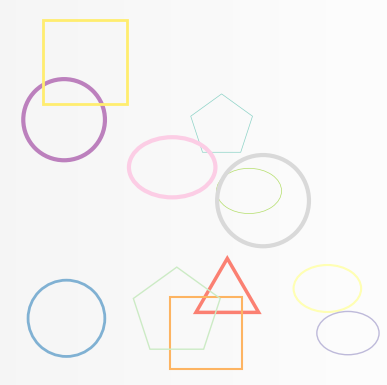[{"shape": "pentagon", "thickness": 0.5, "radius": 0.42, "center": [0.572, 0.672]}, {"shape": "oval", "thickness": 1.5, "radius": 0.44, "center": [0.845, 0.251]}, {"shape": "oval", "thickness": 1, "radius": 0.4, "center": [0.898, 0.135]}, {"shape": "triangle", "thickness": 2.5, "radius": 0.47, "center": [0.587, 0.235]}, {"shape": "circle", "thickness": 2, "radius": 0.5, "center": [0.171, 0.173]}, {"shape": "square", "thickness": 1.5, "radius": 0.47, "center": [0.532, 0.135]}, {"shape": "oval", "thickness": 0.5, "radius": 0.42, "center": [0.643, 0.504]}, {"shape": "oval", "thickness": 3, "radius": 0.56, "center": [0.444, 0.566]}, {"shape": "circle", "thickness": 3, "radius": 0.59, "center": [0.679, 0.479]}, {"shape": "circle", "thickness": 3, "radius": 0.53, "center": [0.165, 0.689]}, {"shape": "pentagon", "thickness": 1, "radius": 0.59, "center": [0.456, 0.188]}, {"shape": "square", "thickness": 2, "radius": 0.54, "center": [0.219, 0.838]}]